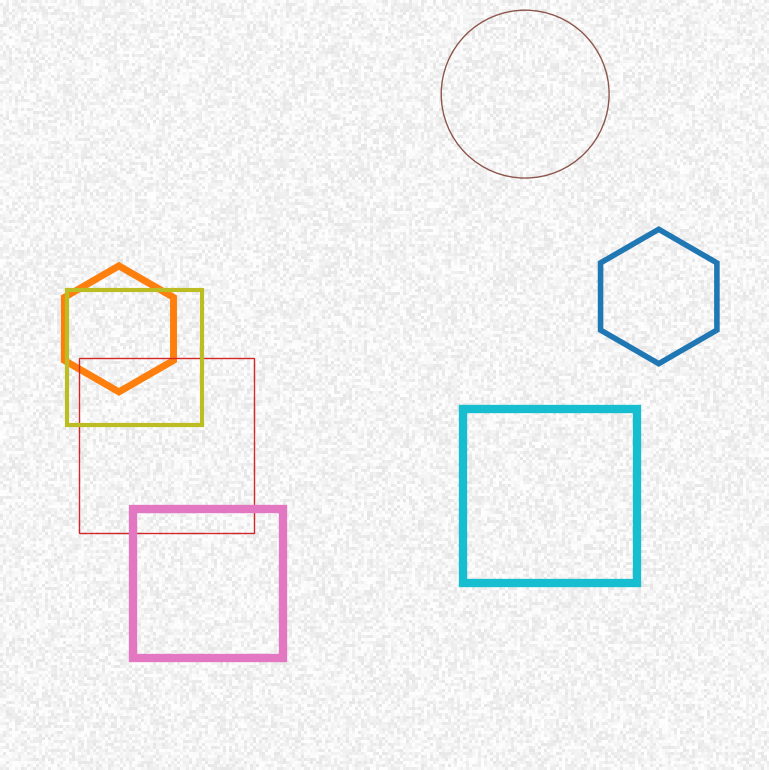[{"shape": "hexagon", "thickness": 2, "radius": 0.44, "center": [0.855, 0.615]}, {"shape": "hexagon", "thickness": 2.5, "radius": 0.41, "center": [0.154, 0.573]}, {"shape": "square", "thickness": 0.5, "radius": 0.57, "center": [0.217, 0.421]}, {"shape": "circle", "thickness": 0.5, "radius": 0.55, "center": [0.682, 0.878]}, {"shape": "square", "thickness": 3, "radius": 0.49, "center": [0.27, 0.242]}, {"shape": "square", "thickness": 1.5, "radius": 0.44, "center": [0.175, 0.535]}, {"shape": "square", "thickness": 3, "radius": 0.56, "center": [0.714, 0.356]}]